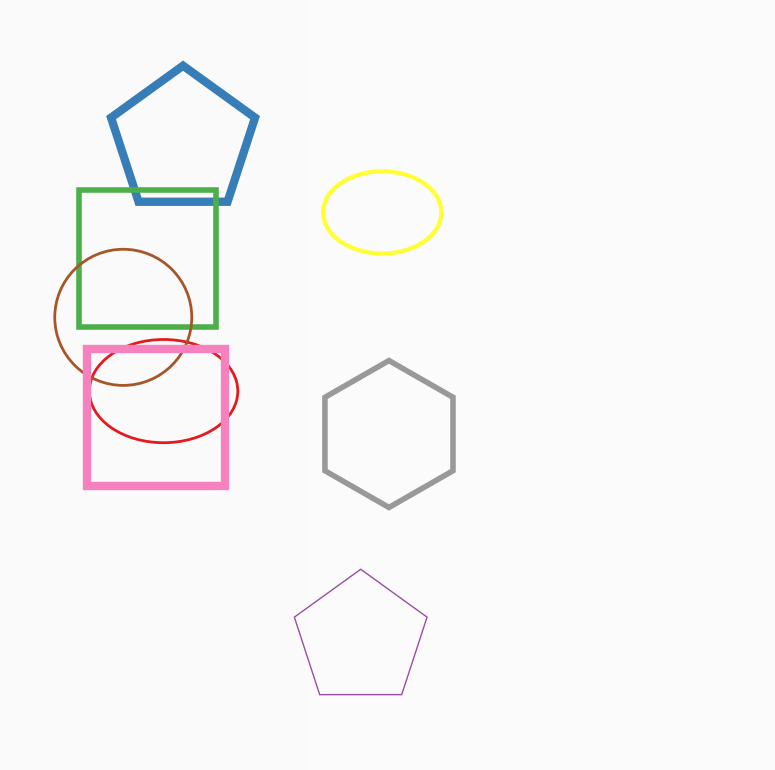[{"shape": "oval", "thickness": 1, "radius": 0.48, "center": [0.211, 0.492]}, {"shape": "pentagon", "thickness": 3, "radius": 0.49, "center": [0.236, 0.817]}, {"shape": "square", "thickness": 2, "radius": 0.44, "center": [0.191, 0.664]}, {"shape": "pentagon", "thickness": 0.5, "radius": 0.45, "center": [0.465, 0.171]}, {"shape": "oval", "thickness": 1.5, "radius": 0.38, "center": [0.493, 0.724]}, {"shape": "circle", "thickness": 1, "radius": 0.44, "center": [0.159, 0.588]}, {"shape": "square", "thickness": 3, "radius": 0.44, "center": [0.201, 0.457]}, {"shape": "hexagon", "thickness": 2, "radius": 0.48, "center": [0.502, 0.436]}]